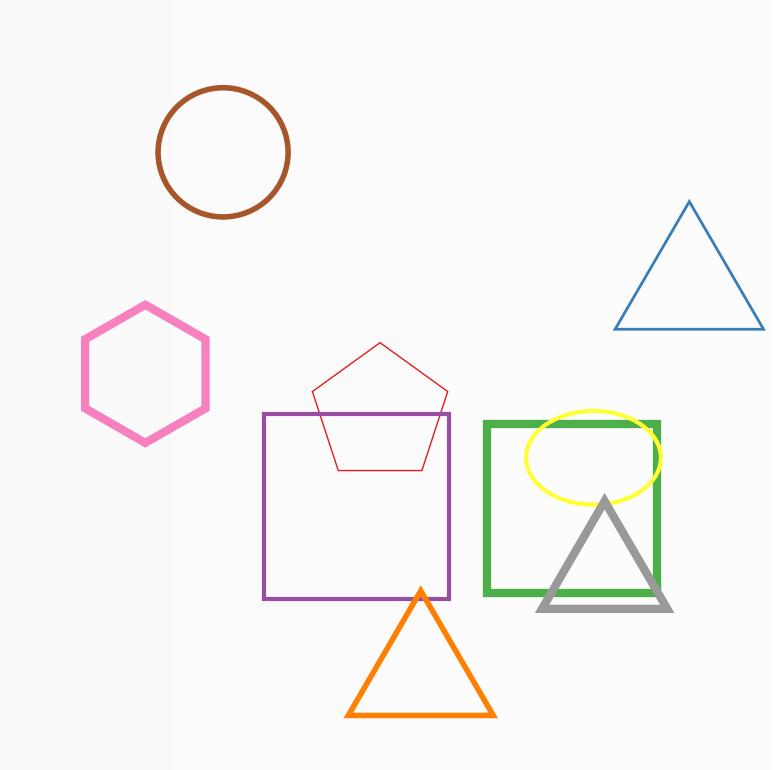[{"shape": "pentagon", "thickness": 0.5, "radius": 0.46, "center": [0.49, 0.463]}, {"shape": "triangle", "thickness": 1, "radius": 0.55, "center": [0.889, 0.628]}, {"shape": "square", "thickness": 3, "radius": 0.55, "center": [0.738, 0.339]}, {"shape": "square", "thickness": 1.5, "radius": 0.6, "center": [0.46, 0.342]}, {"shape": "triangle", "thickness": 2, "radius": 0.54, "center": [0.543, 0.125]}, {"shape": "oval", "thickness": 1.5, "radius": 0.43, "center": [0.766, 0.405]}, {"shape": "circle", "thickness": 2, "radius": 0.42, "center": [0.288, 0.802]}, {"shape": "hexagon", "thickness": 3, "radius": 0.45, "center": [0.188, 0.515]}, {"shape": "triangle", "thickness": 3, "radius": 0.47, "center": [0.78, 0.256]}]